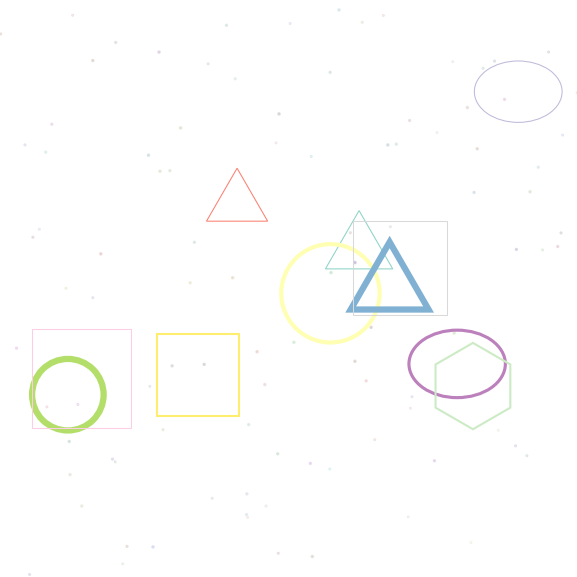[{"shape": "triangle", "thickness": 0.5, "radius": 0.34, "center": [0.622, 0.567]}, {"shape": "circle", "thickness": 2, "radius": 0.43, "center": [0.572, 0.491]}, {"shape": "oval", "thickness": 0.5, "radius": 0.38, "center": [0.897, 0.84]}, {"shape": "triangle", "thickness": 0.5, "radius": 0.31, "center": [0.411, 0.647]}, {"shape": "triangle", "thickness": 3, "radius": 0.39, "center": [0.675, 0.502]}, {"shape": "circle", "thickness": 3, "radius": 0.31, "center": [0.118, 0.316]}, {"shape": "square", "thickness": 0.5, "radius": 0.43, "center": [0.141, 0.344]}, {"shape": "square", "thickness": 0.5, "radius": 0.41, "center": [0.692, 0.535]}, {"shape": "oval", "thickness": 1.5, "radius": 0.42, "center": [0.792, 0.369]}, {"shape": "hexagon", "thickness": 1, "radius": 0.37, "center": [0.819, 0.331]}, {"shape": "square", "thickness": 1, "radius": 0.36, "center": [0.343, 0.35]}]